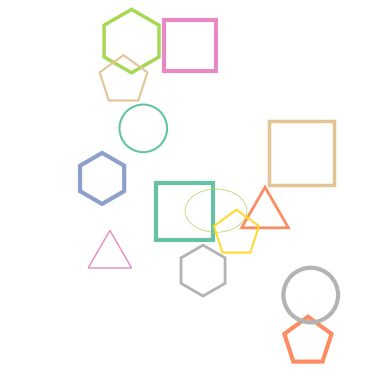[{"shape": "circle", "thickness": 1.5, "radius": 0.31, "center": [0.372, 0.667]}, {"shape": "square", "thickness": 3, "radius": 0.37, "center": [0.479, 0.45]}, {"shape": "triangle", "thickness": 2, "radius": 0.35, "center": [0.688, 0.443]}, {"shape": "pentagon", "thickness": 3, "radius": 0.32, "center": [0.8, 0.113]}, {"shape": "hexagon", "thickness": 3, "radius": 0.33, "center": [0.265, 0.537]}, {"shape": "triangle", "thickness": 1, "radius": 0.33, "center": [0.285, 0.337]}, {"shape": "square", "thickness": 3, "radius": 0.33, "center": [0.493, 0.882]}, {"shape": "oval", "thickness": 0.5, "radius": 0.4, "center": [0.561, 0.453]}, {"shape": "hexagon", "thickness": 2.5, "radius": 0.41, "center": [0.342, 0.893]}, {"shape": "pentagon", "thickness": 1.5, "radius": 0.31, "center": [0.614, 0.394]}, {"shape": "pentagon", "thickness": 1.5, "radius": 0.33, "center": [0.321, 0.792]}, {"shape": "square", "thickness": 2.5, "radius": 0.42, "center": [0.783, 0.603]}, {"shape": "hexagon", "thickness": 2, "radius": 0.33, "center": [0.527, 0.297]}, {"shape": "circle", "thickness": 3, "radius": 0.35, "center": [0.807, 0.234]}]